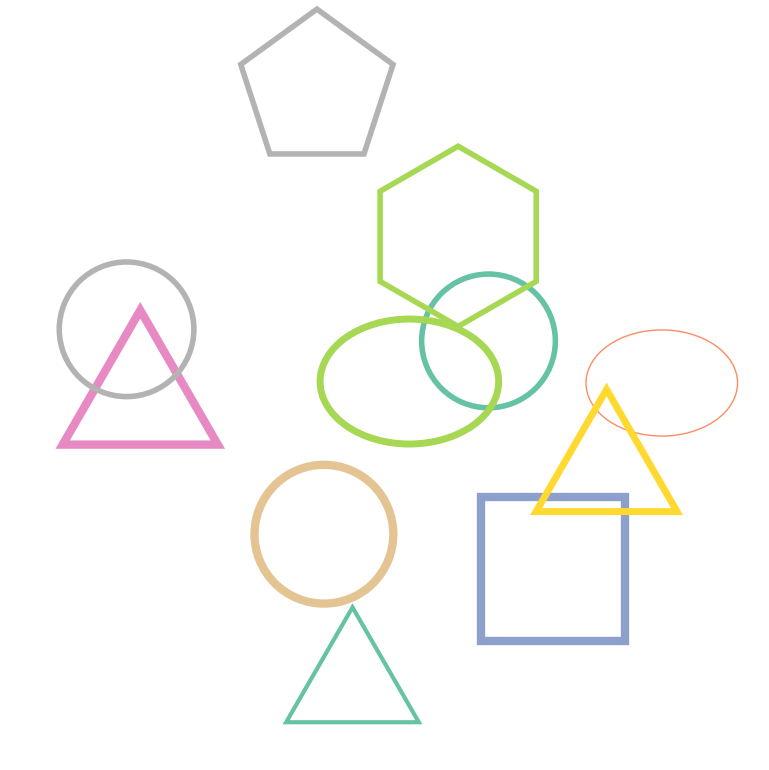[{"shape": "circle", "thickness": 2, "radius": 0.43, "center": [0.634, 0.557]}, {"shape": "triangle", "thickness": 1.5, "radius": 0.5, "center": [0.458, 0.112]}, {"shape": "oval", "thickness": 0.5, "radius": 0.49, "center": [0.859, 0.503]}, {"shape": "square", "thickness": 3, "radius": 0.47, "center": [0.718, 0.261]}, {"shape": "triangle", "thickness": 3, "radius": 0.58, "center": [0.182, 0.481]}, {"shape": "oval", "thickness": 2.5, "radius": 0.58, "center": [0.532, 0.505]}, {"shape": "hexagon", "thickness": 2, "radius": 0.59, "center": [0.595, 0.693]}, {"shape": "triangle", "thickness": 2.5, "radius": 0.53, "center": [0.788, 0.388]}, {"shape": "circle", "thickness": 3, "radius": 0.45, "center": [0.421, 0.306]}, {"shape": "circle", "thickness": 2, "radius": 0.44, "center": [0.164, 0.572]}, {"shape": "pentagon", "thickness": 2, "radius": 0.52, "center": [0.412, 0.884]}]